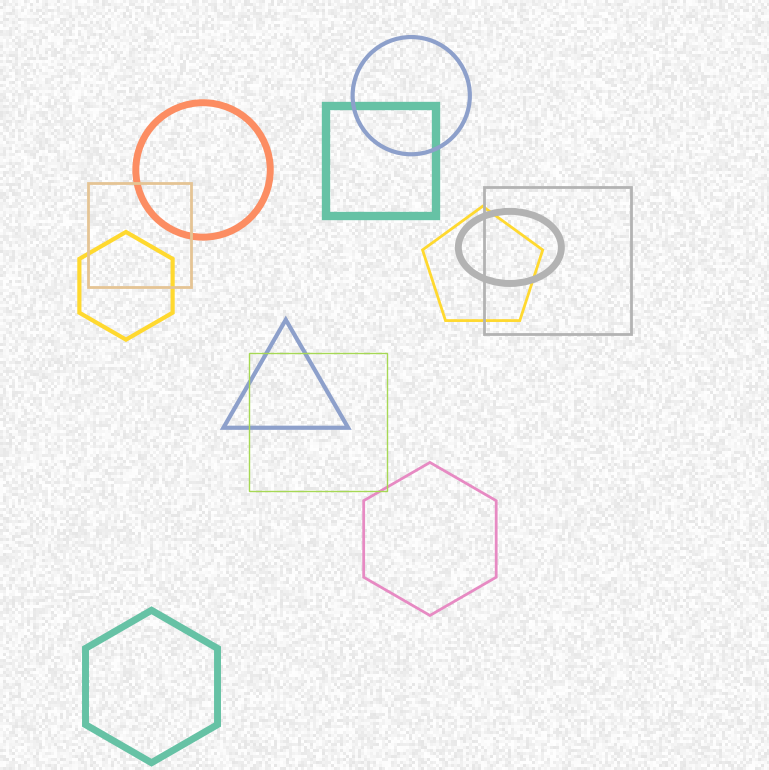[{"shape": "square", "thickness": 3, "radius": 0.36, "center": [0.495, 0.79]}, {"shape": "hexagon", "thickness": 2.5, "radius": 0.49, "center": [0.197, 0.108]}, {"shape": "circle", "thickness": 2.5, "radius": 0.44, "center": [0.264, 0.779]}, {"shape": "circle", "thickness": 1.5, "radius": 0.38, "center": [0.534, 0.876]}, {"shape": "triangle", "thickness": 1.5, "radius": 0.47, "center": [0.371, 0.491]}, {"shape": "hexagon", "thickness": 1, "radius": 0.5, "center": [0.558, 0.3]}, {"shape": "square", "thickness": 0.5, "radius": 0.45, "center": [0.413, 0.452]}, {"shape": "hexagon", "thickness": 1.5, "radius": 0.35, "center": [0.164, 0.629]}, {"shape": "pentagon", "thickness": 1, "radius": 0.41, "center": [0.627, 0.65]}, {"shape": "square", "thickness": 1, "radius": 0.34, "center": [0.181, 0.695]}, {"shape": "oval", "thickness": 2.5, "radius": 0.33, "center": [0.662, 0.679]}, {"shape": "square", "thickness": 1, "radius": 0.48, "center": [0.724, 0.662]}]